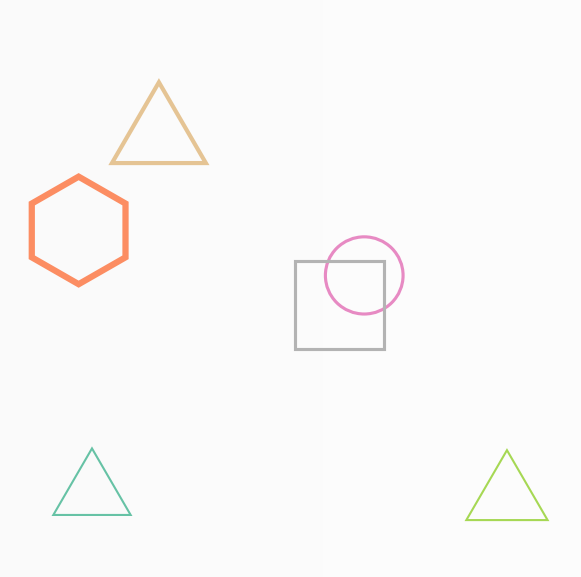[{"shape": "triangle", "thickness": 1, "radius": 0.38, "center": [0.158, 0.146]}, {"shape": "hexagon", "thickness": 3, "radius": 0.47, "center": [0.135, 0.6]}, {"shape": "circle", "thickness": 1.5, "radius": 0.33, "center": [0.627, 0.522]}, {"shape": "triangle", "thickness": 1, "radius": 0.4, "center": [0.872, 0.139]}, {"shape": "triangle", "thickness": 2, "radius": 0.47, "center": [0.273, 0.763]}, {"shape": "square", "thickness": 1.5, "radius": 0.38, "center": [0.584, 0.471]}]